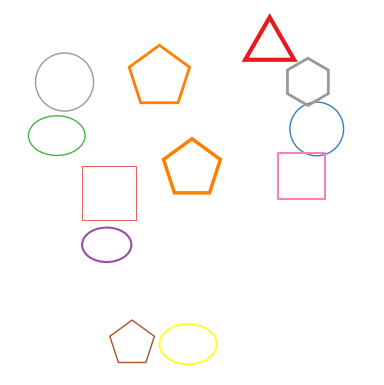[{"shape": "square", "thickness": 0.5, "radius": 0.35, "center": [0.282, 0.498]}, {"shape": "triangle", "thickness": 3, "radius": 0.37, "center": [0.7, 0.882]}, {"shape": "circle", "thickness": 1, "radius": 0.35, "center": [0.823, 0.665]}, {"shape": "oval", "thickness": 1, "radius": 0.37, "center": [0.147, 0.648]}, {"shape": "oval", "thickness": 1.5, "radius": 0.32, "center": [0.277, 0.364]}, {"shape": "pentagon", "thickness": 2, "radius": 0.41, "center": [0.414, 0.8]}, {"shape": "pentagon", "thickness": 2.5, "radius": 0.39, "center": [0.499, 0.562]}, {"shape": "oval", "thickness": 1.5, "radius": 0.37, "center": [0.489, 0.106]}, {"shape": "pentagon", "thickness": 1, "radius": 0.3, "center": [0.343, 0.108]}, {"shape": "square", "thickness": 1.5, "radius": 0.3, "center": [0.784, 0.543]}, {"shape": "hexagon", "thickness": 2, "radius": 0.31, "center": [0.8, 0.787]}, {"shape": "circle", "thickness": 1, "radius": 0.38, "center": [0.168, 0.787]}]